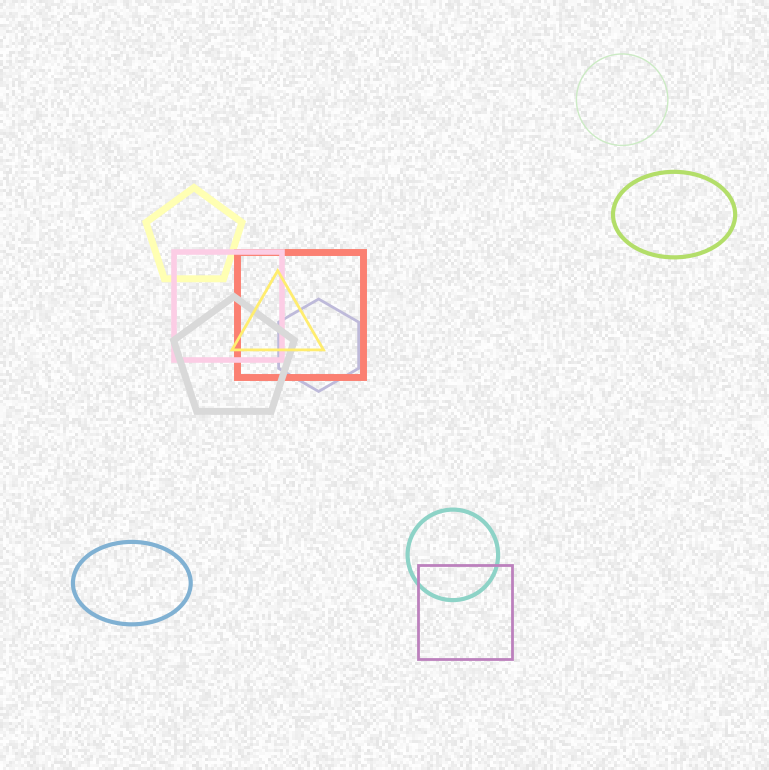[{"shape": "circle", "thickness": 1.5, "radius": 0.29, "center": [0.588, 0.279]}, {"shape": "pentagon", "thickness": 2.5, "radius": 0.33, "center": [0.252, 0.691]}, {"shape": "hexagon", "thickness": 1, "radius": 0.3, "center": [0.414, 0.552]}, {"shape": "square", "thickness": 2.5, "radius": 0.41, "center": [0.39, 0.592]}, {"shape": "oval", "thickness": 1.5, "radius": 0.38, "center": [0.171, 0.243]}, {"shape": "oval", "thickness": 1.5, "radius": 0.4, "center": [0.875, 0.721]}, {"shape": "square", "thickness": 2, "radius": 0.35, "center": [0.296, 0.603]}, {"shape": "pentagon", "thickness": 2.5, "radius": 0.41, "center": [0.304, 0.532]}, {"shape": "square", "thickness": 1, "radius": 0.31, "center": [0.604, 0.205]}, {"shape": "circle", "thickness": 0.5, "radius": 0.3, "center": [0.808, 0.871]}, {"shape": "triangle", "thickness": 1, "radius": 0.34, "center": [0.361, 0.58]}]